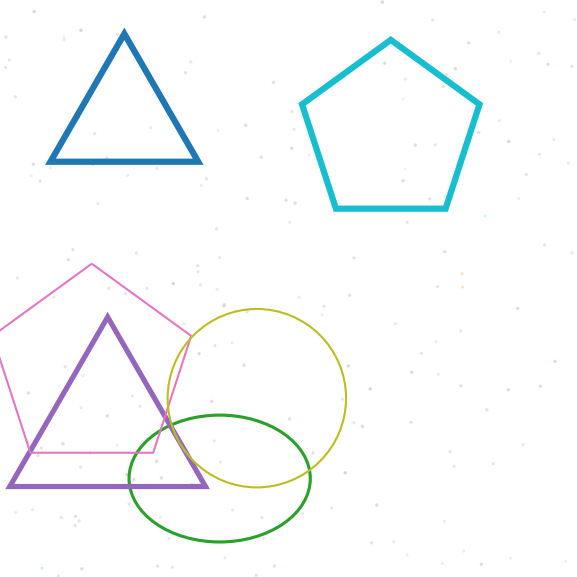[{"shape": "triangle", "thickness": 3, "radius": 0.74, "center": [0.215, 0.793]}, {"shape": "oval", "thickness": 1.5, "radius": 0.78, "center": [0.38, 0.17]}, {"shape": "triangle", "thickness": 2.5, "radius": 0.98, "center": [0.186, 0.254]}, {"shape": "pentagon", "thickness": 1, "radius": 0.9, "center": [0.159, 0.362]}, {"shape": "circle", "thickness": 1, "radius": 0.77, "center": [0.445, 0.31]}, {"shape": "pentagon", "thickness": 3, "radius": 0.81, "center": [0.677, 0.769]}]